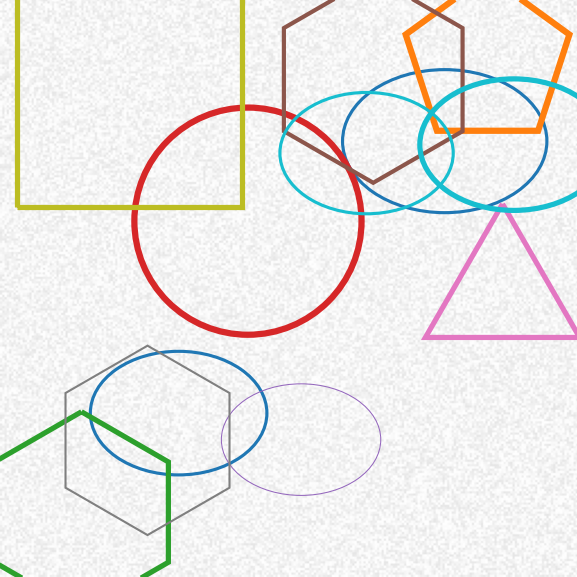[{"shape": "oval", "thickness": 1.5, "radius": 0.76, "center": [0.309, 0.284]}, {"shape": "oval", "thickness": 1.5, "radius": 0.88, "center": [0.77, 0.755]}, {"shape": "pentagon", "thickness": 3, "radius": 0.75, "center": [0.844, 0.893]}, {"shape": "hexagon", "thickness": 2.5, "radius": 0.87, "center": [0.141, 0.112]}, {"shape": "circle", "thickness": 3, "radius": 0.98, "center": [0.429, 0.616]}, {"shape": "oval", "thickness": 0.5, "radius": 0.69, "center": [0.521, 0.238]}, {"shape": "hexagon", "thickness": 2, "radius": 0.89, "center": [0.646, 0.861]}, {"shape": "triangle", "thickness": 2.5, "radius": 0.77, "center": [0.87, 0.492]}, {"shape": "hexagon", "thickness": 1, "radius": 0.82, "center": [0.255, 0.237]}, {"shape": "square", "thickness": 2.5, "radius": 0.97, "center": [0.224, 0.835]}, {"shape": "oval", "thickness": 1.5, "radius": 0.75, "center": [0.635, 0.734]}, {"shape": "oval", "thickness": 2.5, "radius": 0.81, "center": [0.89, 0.749]}]